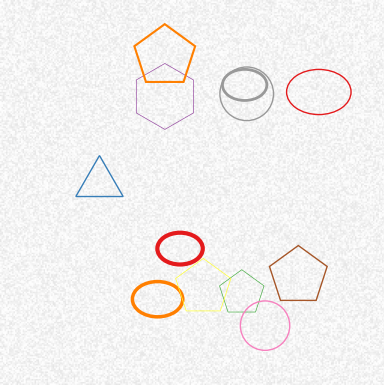[{"shape": "oval", "thickness": 3, "radius": 0.29, "center": [0.468, 0.354]}, {"shape": "oval", "thickness": 1, "radius": 0.42, "center": [0.828, 0.761]}, {"shape": "triangle", "thickness": 1, "radius": 0.35, "center": [0.258, 0.525]}, {"shape": "pentagon", "thickness": 0.5, "radius": 0.3, "center": [0.628, 0.239]}, {"shape": "hexagon", "thickness": 0.5, "radius": 0.43, "center": [0.428, 0.749]}, {"shape": "oval", "thickness": 2.5, "radius": 0.33, "center": [0.409, 0.223]}, {"shape": "pentagon", "thickness": 1.5, "radius": 0.41, "center": [0.428, 0.854]}, {"shape": "pentagon", "thickness": 0.5, "radius": 0.38, "center": [0.528, 0.253]}, {"shape": "pentagon", "thickness": 1, "radius": 0.39, "center": [0.775, 0.283]}, {"shape": "circle", "thickness": 1, "radius": 0.32, "center": [0.688, 0.154]}, {"shape": "oval", "thickness": 2, "radius": 0.29, "center": [0.635, 0.779]}, {"shape": "circle", "thickness": 1, "radius": 0.35, "center": [0.641, 0.756]}]